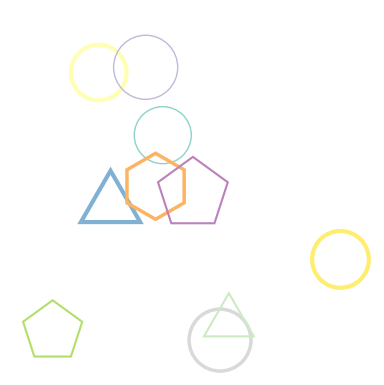[{"shape": "circle", "thickness": 1, "radius": 0.37, "center": [0.423, 0.649]}, {"shape": "circle", "thickness": 3, "radius": 0.36, "center": [0.256, 0.812]}, {"shape": "circle", "thickness": 1, "radius": 0.42, "center": [0.378, 0.825]}, {"shape": "triangle", "thickness": 3, "radius": 0.44, "center": [0.287, 0.468]}, {"shape": "hexagon", "thickness": 2.5, "radius": 0.43, "center": [0.404, 0.516]}, {"shape": "pentagon", "thickness": 1.5, "radius": 0.4, "center": [0.137, 0.139]}, {"shape": "circle", "thickness": 2.5, "radius": 0.4, "center": [0.572, 0.117]}, {"shape": "pentagon", "thickness": 1.5, "radius": 0.48, "center": [0.501, 0.497]}, {"shape": "triangle", "thickness": 1.5, "radius": 0.37, "center": [0.594, 0.164]}, {"shape": "circle", "thickness": 3, "radius": 0.37, "center": [0.884, 0.326]}]